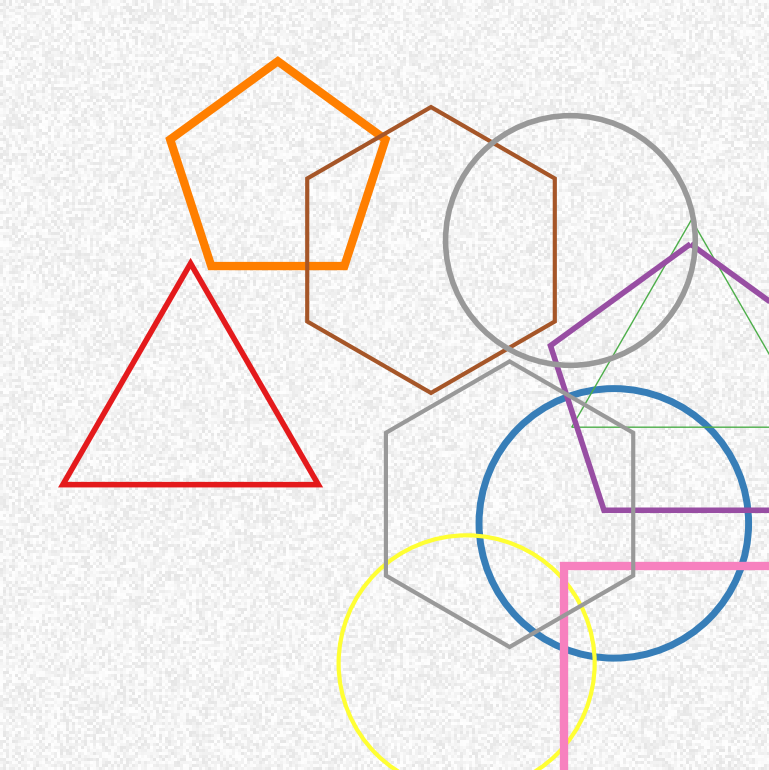[{"shape": "triangle", "thickness": 2, "radius": 0.96, "center": [0.248, 0.466]}, {"shape": "circle", "thickness": 2.5, "radius": 0.88, "center": [0.797, 0.32]}, {"shape": "triangle", "thickness": 0.5, "radius": 0.9, "center": [0.898, 0.535]}, {"shape": "pentagon", "thickness": 2, "radius": 0.96, "center": [0.897, 0.492]}, {"shape": "pentagon", "thickness": 3, "radius": 0.74, "center": [0.361, 0.773]}, {"shape": "circle", "thickness": 1.5, "radius": 0.83, "center": [0.606, 0.138]}, {"shape": "hexagon", "thickness": 1.5, "radius": 0.93, "center": [0.56, 0.675]}, {"shape": "square", "thickness": 3, "radius": 0.75, "center": [0.882, 0.115]}, {"shape": "circle", "thickness": 2, "radius": 0.81, "center": [0.741, 0.688]}, {"shape": "hexagon", "thickness": 1.5, "radius": 0.93, "center": [0.662, 0.345]}]